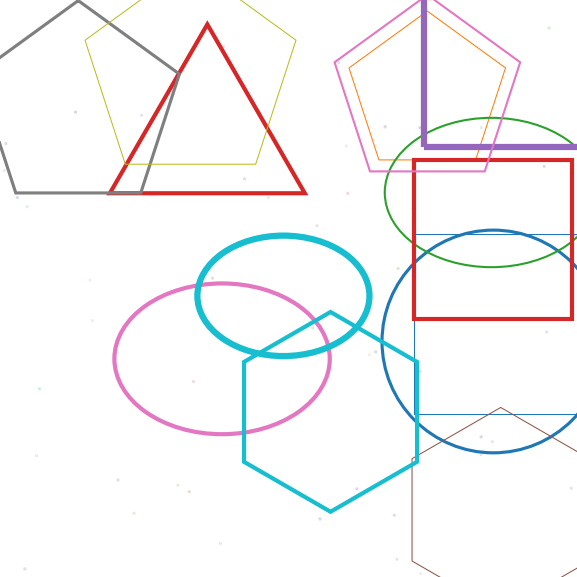[{"shape": "circle", "thickness": 1.5, "radius": 0.96, "center": [0.854, 0.408]}, {"shape": "square", "thickness": 0.5, "radius": 0.78, "center": [0.873, 0.438]}, {"shape": "pentagon", "thickness": 0.5, "radius": 0.71, "center": [0.74, 0.838]}, {"shape": "oval", "thickness": 1, "radius": 0.92, "center": [0.851, 0.666]}, {"shape": "square", "thickness": 2, "radius": 0.69, "center": [0.853, 0.584]}, {"shape": "triangle", "thickness": 2, "radius": 0.97, "center": [0.359, 0.762]}, {"shape": "square", "thickness": 3, "radius": 0.67, "center": [0.868, 0.879]}, {"shape": "hexagon", "thickness": 0.5, "radius": 0.89, "center": [0.867, 0.116]}, {"shape": "oval", "thickness": 2, "radius": 0.93, "center": [0.385, 0.378]}, {"shape": "pentagon", "thickness": 1, "radius": 0.85, "center": [0.74, 0.839]}, {"shape": "pentagon", "thickness": 1.5, "radius": 0.92, "center": [0.136, 0.814]}, {"shape": "pentagon", "thickness": 0.5, "radius": 0.96, "center": [0.33, 0.87]}, {"shape": "hexagon", "thickness": 2, "radius": 0.86, "center": [0.572, 0.286]}, {"shape": "oval", "thickness": 3, "radius": 0.74, "center": [0.491, 0.487]}]